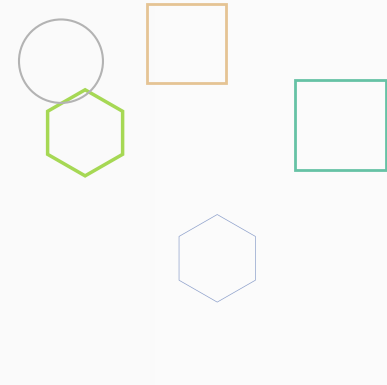[{"shape": "square", "thickness": 2, "radius": 0.59, "center": [0.879, 0.676]}, {"shape": "hexagon", "thickness": 0.5, "radius": 0.57, "center": [0.561, 0.329]}, {"shape": "hexagon", "thickness": 2.5, "radius": 0.56, "center": [0.22, 0.655]}, {"shape": "square", "thickness": 2, "radius": 0.51, "center": [0.481, 0.887]}, {"shape": "circle", "thickness": 1.5, "radius": 0.54, "center": [0.157, 0.841]}]